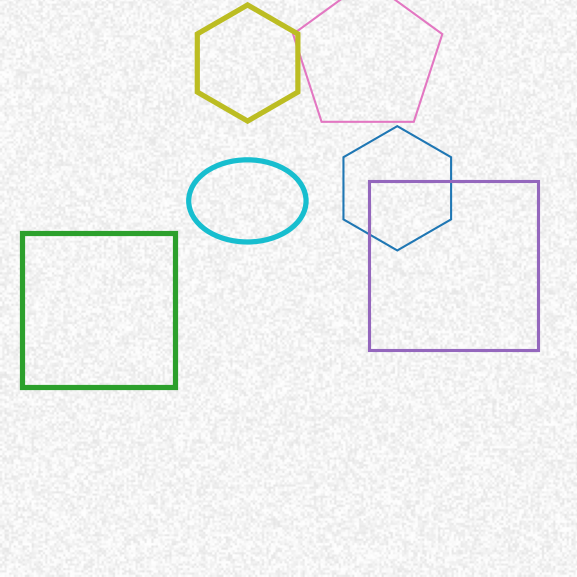[{"shape": "hexagon", "thickness": 1, "radius": 0.54, "center": [0.688, 0.673]}, {"shape": "square", "thickness": 2.5, "radius": 0.66, "center": [0.17, 0.462]}, {"shape": "square", "thickness": 1.5, "radius": 0.73, "center": [0.786, 0.54]}, {"shape": "pentagon", "thickness": 1, "radius": 0.68, "center": [0.637, 0.898]}, {"shape": "hexagon", "thickness": 2.5, "radius": 0.5, "center": [0.429, 0.89]}, {"shape": "oval", "thickness": 2.5, "radius": 0.51, "center": [0.428, 0.651]}]